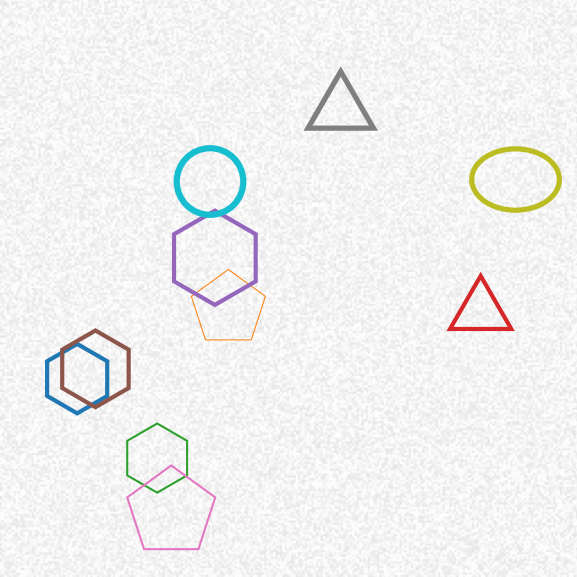[{"shape": "hexagon", "thickness": 2, "radius": 0.3, "center": [0.134, 0.343]}, {"shape": "pentagon", "thickness": 0.5, "radius": 0.34, "center": [0.395, 0.465]}, {"shape": "hexagon", "thickness": 1, "radius": 0.3, "center": [0.272, 0.206]}, {"shape": "triangle", "thickness": 2, "radius": 0.31, "center": [0.832, 0.46]}, {"shape": "hexagon", "thickness": 2, "radius": 0.41, "center": [0.372, 0.553]}, {"shape": "hexagon", "thickness": 2, "radius": 0.33, "center": [0.165, 0.36]}, {"shape": "pentagon", "thickness": 1, "radius": 0.4, "center": [0.297, 0.113]}, {"shape": "triangle", "thickness": 2.5, "radius": 0.33, "center": [0.59, 0.81]}, {"shape": "oval", "thickness": 2.5, "radius": 0.38, "center": [0.893, 0.688]}, {"shape": "circle", "thickness": 3, "radius": 0.29, "center": [0.364, 0.685]}]